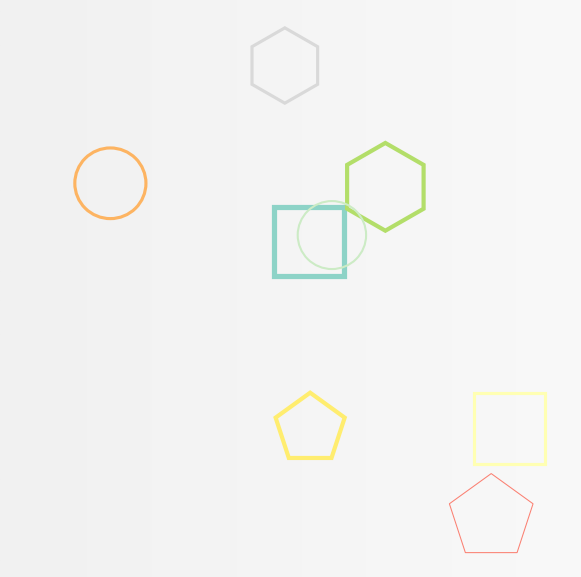[{"shape": "square", "thickness": 2.5, "radius": 0.3, "center": [0.532, 0.581]}, {"shape": "square", "thickness": 1.5, "radius": 0.31, "center": [0.877, 0.257]}, {"shape": "pentagon", "thickness": 0.5, "radius": 0.38, "center": [0.845, 0.103]}, {"shape": "circle", "thickness": 1.5, "radius": 0.31, "center": [0.19, 0.682]}, {"shape": "hexagon", "thickness": 2, "radius": 0.38, "center": [0.663, 0.676]}, {"shape": "hexagon", "thickness": 1.5, "radius": 0.33, "center": [0.49, 0.886]}, {"shape": "circle", "thickness": 1, "radius": 0.29, "center": [0.571, 0.592]}, {"shape": "pentagon", "thickness": 2, "radius": 0.31, "center": [0.534, 0.257]}]